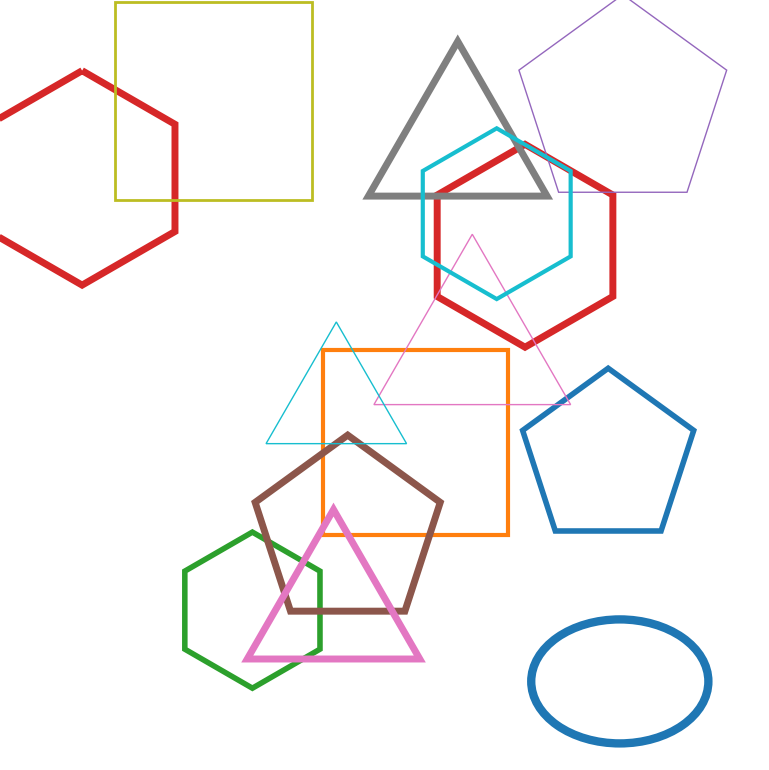[{"shape": "oval", "thickness": 3, "radius": 0.58, "center": [0.805, 0.115]}, {"shape": "pentagon", "thickness": 2, "radius": 0.58, "center": [0.79, 0.405]}, {"shape": "square", "thickness": 1.5, "radius": 0.6, "center": [0.54, 0.425]}, {"shape": "hexagon", "thickness": 2, "radius": 0.51, "center": [0.328, 0.208]}, {"shape": "hexagon", "thickness": 2.5, "radius": 0.7, "center": [0.107, 0.769]}, {"shape": "hexagon", "thickness": 2.5, "radius": 0.66, "center": [0.682, 0.681]}, {"shape": "pentagon", "thickness": 0.5, "radius": 0.71, "center": [0.809, 0.865]}, {"shape": "pentagon", "thickness": 2.5, "radius": 0.63, "center": [0.452, 0.309]}, {"shape": "triangle", "thickness": 0.5, "radius": 0.74, "center": [0.613, 0.548]}, {"shape": "triangle", "thickness": 2.5, "radius": 0.65, "center": [0.433, 0.209]}, {"shape": "triangle", "thickness": 2.5, "radius": 0.67, "center": [0.594, 0.812]}, {"shape": "square", "thickness": 1, "radius": 0.64, "center": [0.278, 0.869]}, {"shape": "triangle", "thickness": 0.5, "radius": 0.53, "center": [0.437, 0.477]}, {"shape": "hexagon", "thickness": 1.5, "radius": 0.55, "center": [0.645, 0.722]}]